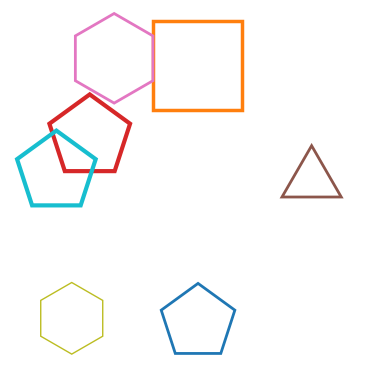[{"shape": "pentagon", "thickness": 2, "radius": 0.5, "center": [0.514, 0.163]}, {"shape": "square", "thickness": 2.5, "radius": 0.58, "center": [0.514, 0.831]}, {"shape": "pentagon", "thickness": 3, "radius": 0.55, "center": [0.233, 0.645]}, {"shape": "triangle", "thickness": 2, "radius": 0.44, "center": [0.809, 0.533]}, {"shape": "hexagon", "thickness": 2, "radius": 0.58, "center": [0.296, 0.849]}, {"shape": "hexagon", "thickness": 1, "radius": 0.46, "center": [0.186, 0.173]}, {"shape": "pentagon", "thickness": 3, "radius": 0.54, "center": [0.146, 0.553]}]